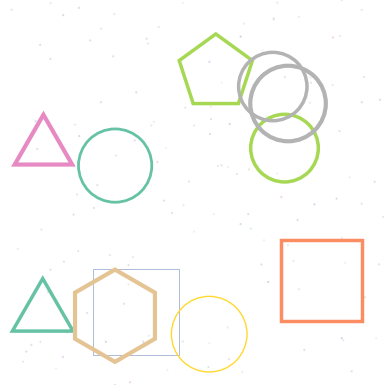[{"shape": "circle", "thickness": 2, "radius": 0.48, "center": [0.299, 0.57]}, {"shape": "triangle", "thickness": 2.5, "radius": 0.45, "center": [0.111, 0.185]}, {"shape": "square", "thickness": 2.5, "radius": 0.53, "center": [0.835, 0.272]}, {"shape": "square", "thickness": 0.5, "radius": 0.56, "center": [0.354, 0.188]}, {"shape": "triangle", "thickness": 3, "radius": 0.43, "center": [0.113, 0.616]}, {"shape": "circle", "thickness": 2.5, "radius": 0.44, "center": [0.739, 0.615]}, {"shape": "pentagon", "thickness": 2.5, "radius": 0.5, "center": [0.561, 0.812]}, {"shape": "circle", "thickness": 1, "radius": 0.49, "center": [0.543, 0.132]}, {"shape": "hexagon", "thickness": 3, "radius": 0.6, "center": [0.299, 0.18]}, {"shape": "circle", "thickness": 3, "radius": 0.49, "center": [0.748, 0.731]}, {"shape": "circle", "thickness": 2.5, "radius": 0.44, "center": [0.709, 0.775]}]